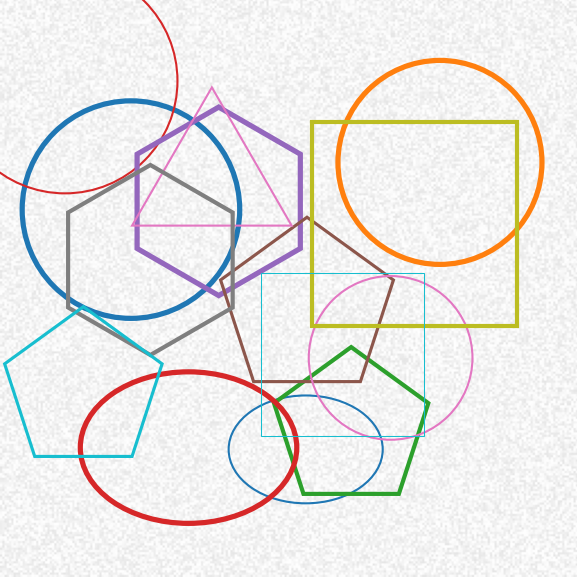[{"shape": "oval", "thickness": 1, "radius": 0.67, "center": [0.529, 0.221]}, {"shape": "circle", "thickness": 2.5, "radius": 0.94, "center": [0.227, 0.636]}, {"shape": "circle", "thickness": 2.5, "radius": 0.88, "center": [0.762, 0.718]}, {"shape": "pentagon", "thickness": 2, "radius": 0.7, "center": [0.608, 0.258]}, {"shape": "circle", "thickness": 1, "radius": 0.97, "center": [0.113, 0.859]}, {"shape": "oval", "thickness": 2.5, "radius": 0.94, "center": [0.326, 0.224]}, {"shape": "hexagon", "thickness": 2.5, "radius": 0.82, "center": [0.379, 0.651]}, {"shape": "pentagon", "thickness": 1.5, "radius": 0.79, "center": [0.532, 0.466]}, {"shape": "circle", "thickness": 1, "radius": 0.71, "center": [0.676, 0.379]}, {"shape": "triangle", "thickness": 1, "radius": 0.8, "center": [0.367, 0.688]}, {"shape": "hexagon", "thickness": 2, "radius": 0.82, "center": [0.26, 0.549]}, {"shape": "square", "thickness": 2, "radius": 0.89, "center": [0.717, 0.611]}, {"shape": "square", "thickness": 0.5, "radius": 0.7, "center": [0.593, 0.385]}, {"shape": "pentagon", "thickness": 1.5, "radius": 0.72, "center": [0.144, 0.325]}]